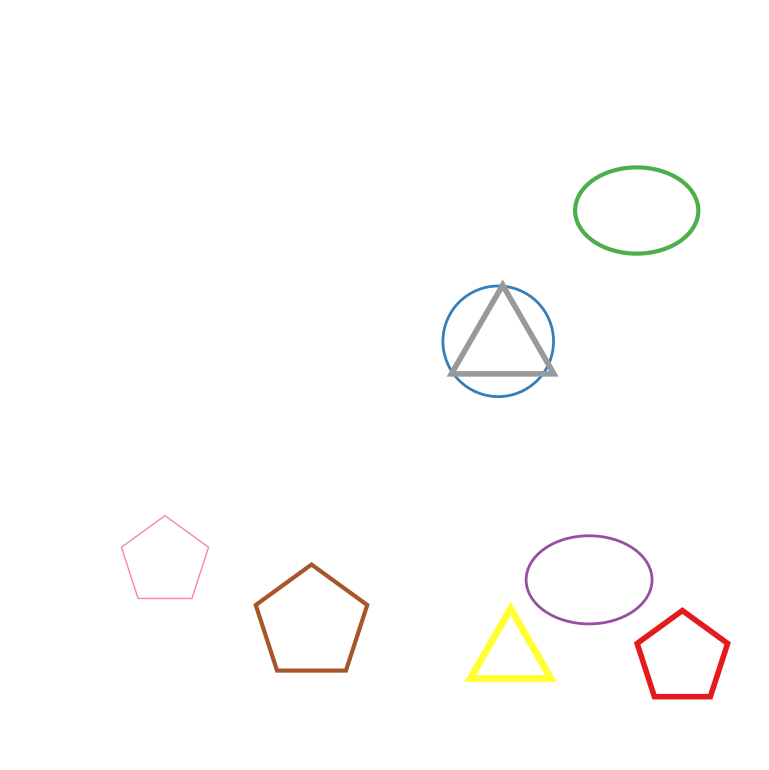[{"shape": "pentagon", "thickness": 2, "radius": 0.31, "center": [0.886, 0.145]}, {"shape": "circle", "thickness": 1, "radius": 0.36, "center": [0.647, 0.557]}, {"shape": "oval", "thickness": 1.5, "radius": 0.4, "center": [0.827, 0.727]}, {"shape": "oval", "thickness": 1, "radius": 0.41, "center": [0.765, 0.247]}, {"shape": "triangle", "thickness": 2.5, "radius": 0.3, "center": [0.663, 0.149]}, {"shape": "pentagon", "thickness": 1.5, "radius": 0.38, "center": [0.405, 0.191]}, {"shape": "pentagon", "thickness": 0.5, "radius": 0.3, "center": [0.214, 0.271]}, {"shape": "triangle", "thickness": 2, "radius": 0.38, "center": [0.653, 0.553]}]